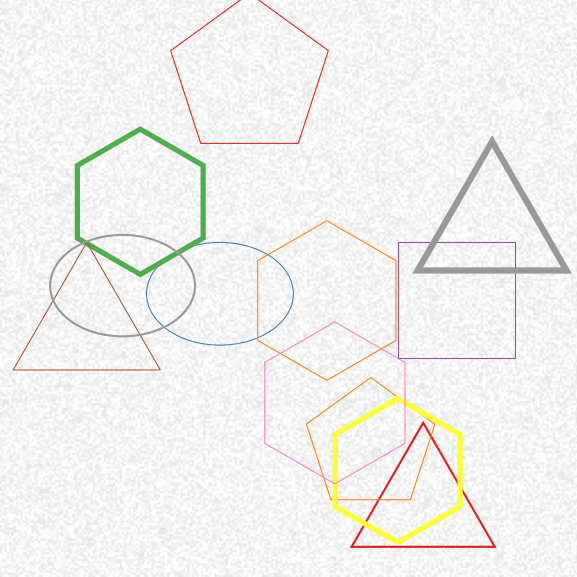[{"shape": "pentagon", "thickness": 0.5, "radius": 0.72, "center": [0.432, 0.867]}, {"shape": "triangle", "thickness": 1, "radius": 0.72, "center": [0.733, 0.124]}, {"shape": "oval", "thickness": 0.5, "radius": 0.64, "center": [0.381, 0.49]}, {"shape": "hexagon", "thickness": 2.5, "radius": 0.63, "center": [0.243, 0.65]}, {"shape": "square", "thickness": 0.5, "radius": 0.5, "center": [0.79, 0.48]}, {"shape": "hexagon", "thickness": 0.5, "radius": 0.69, "center": [0.566, 0.479]}, {"shape": "pentagon", "thickness": 0.5, "radius": 0.58, "center": [0.642, 0.228]}, {"shape": "hexagon", "thickness": 2.5, "radius": 0.62, "center": [0.689, 0.184]}, {"shape": "triangle", "thickness": 0.5, "radius": 0.74, "center": [0.15, 0.432]}, {"shape": "hexagon", "thickness": 0.5, "radius": 0.7, "center": [0.58, 0.301]}, {"shape": "oval", "thickness": 1, "radius": 0.63, "center": [0.212, 0.505]}, {"shape": "triangle", "thickness": 3, "radius": 0.74, "center": [0.852, 0.605]}]